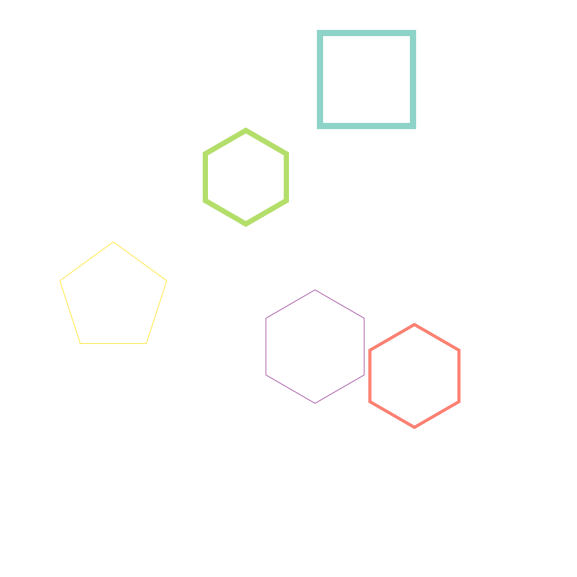[{"shape": "square", "thickness": 3, "radius": 0.4, "center": [0.634, 0.862]}, {"shape": "hexagon", "thickness": 1.5, "radius": 0.45, "center": [0.718, 0.348]}, {"shape": "hexagon", "thickness": 2.5, "radius": 0.4, "center": [0.426, 0.692]}, {"shape": "hexagon", "thickness": 0.5, "radius": 0.49, "center": [0.546, 0.399]}, {"shape": "pentagon", "thickness": 0.5, "radius": 0.49, "center": [0.196, 0.483]}]